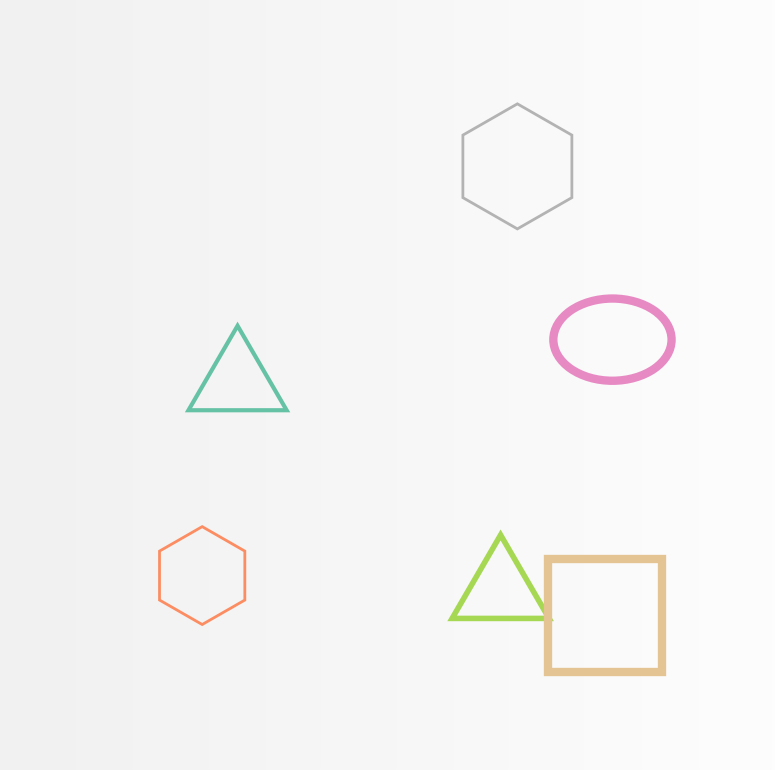[{"shape": "triangle", "thickness": 1.5, "radius": 0.37, "center": [0.307, 0.504]}, {"shape": "hexagon", "thickness": 1, "radius": 0.32, "center": [0.261, 0.252]}, {"shape": "oval", "thickness": 3, "radius": 0.38, "center": [0.79, 0.559]}, {"shape": "triangle", "thickness": 2, "radius": 0.36, "center": [0.646, 0.233]}, {"shape": "square", "thickness": 3, "radius": 0.37, "center": [0.781, 0.2]}, {"shape": "hexagon", "thickness": 1, "radius": 0.41, "center": [0.668, 0.784]}]